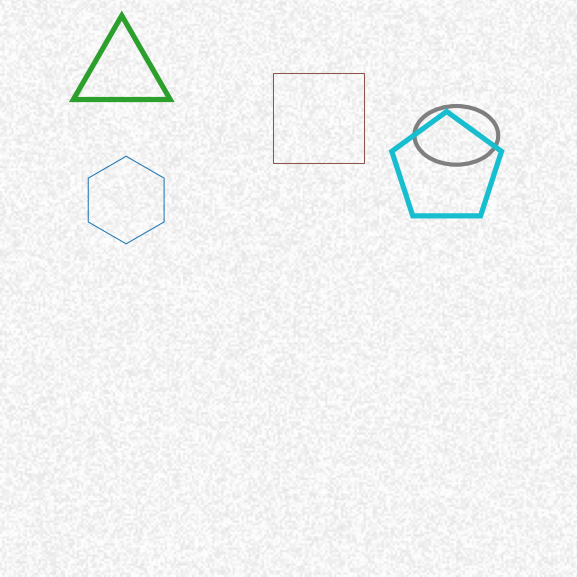[{"shape": "hexagon", "thickness": 0.5, "radius": 0.38, "center": [0.218, 0.653]}, {"shape": "triangle", "thickness": 2.5, "radius": 0.48, "center": [0.211, 0.875]}, {"shape": "square", "thickness": 0.5, "radius": 0.39, "center": [0.552, 0.795]}, {"shape": "oval", "thickness": 2, "radius": 0.36, "center": [0.79, 0.765]}, {"shape": "pentagon", "thickness": 2.5, "radius": 0.5, "center": [0.773, 0.706]}]